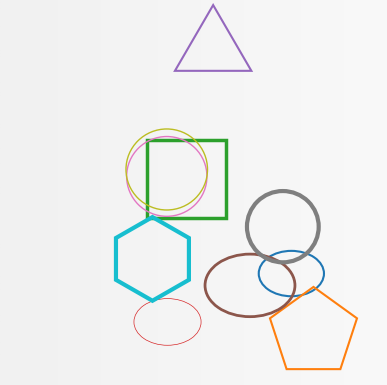[{"shape": "oval", "thickness": 1.5, "radius": 0.42, "center": [0.752, 0.289]}, {"shape": "pentagon", "thickness": 1.5, "radius": 0.59, "center": [0.809, 0.137]}, {"shape": "square", "thickness": 2.5, "radius": 0.51, "center": [0.481, 0.535]}, {"shape": "oval", "thickness": 0.5, "radius": 0.43, "center": [0.432, 0.164]}, {"shape": "triangle", "thickness": 1.5, "radius": 0.57, "center": [0.55, 0.873]}, {"shape": "oval", "thickness": 2, "radius": 0.58, "center": [0.645, 0.259]}, {"shape": "circle", "thickness": 1, "radius": 0.52, "center": [0.43, 0.542]}, {"shape": "circle", "thickness": 3, "radius": 0.46, "center": [0.73, 0.411]}, {"shape": "circle", "thickness": 1, "radius": 0.53, "center": [0.43, 0.56]}, {"shape": "hexagon", "thickness": 3, "radius": 0.54, "center": [0.393, 0.328]}]